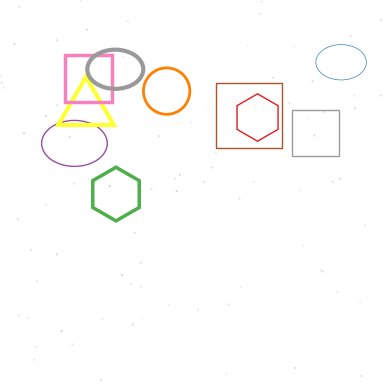[{"shape": "hexagon", "thickness": 1, "radius": 0.31, "center": [0.669, 0.695]}, {"shape": "oval", "thickness": 0.5, "radius": 0.33, "center": [0.886, 0.838]}, {"shape": "hexagon", "thickness": 2.5, "radius": 0.35, "center": [0.301, 0.496]}, {"shape": "oval", "thickness": 1, "radius": 0.43, "center": [0.193, 0.628]}, {"shape": "circle", "thickness": 2, "radius": 0.3, "center": [0.433, 0.763]}, {"shape": "triangle", "thickness": 3, "radius": 0.42, "center": [0.223, 0.717]}, {"shape": "square", "thickness": 1, "radius": 0.43, "center": [0.647, 0.7]}, {"shape": "square", "thickness": 2.5, "radius": 0.31, "center": [0.229, 0.796]}, {"shape": "oval", "thickness": 3, "radius": 0.36, "center": [0.3, 0.82]}, {"shape": "square", "thickness": 1, "radius": 0.3, "center": [0.819, 0.655]}]